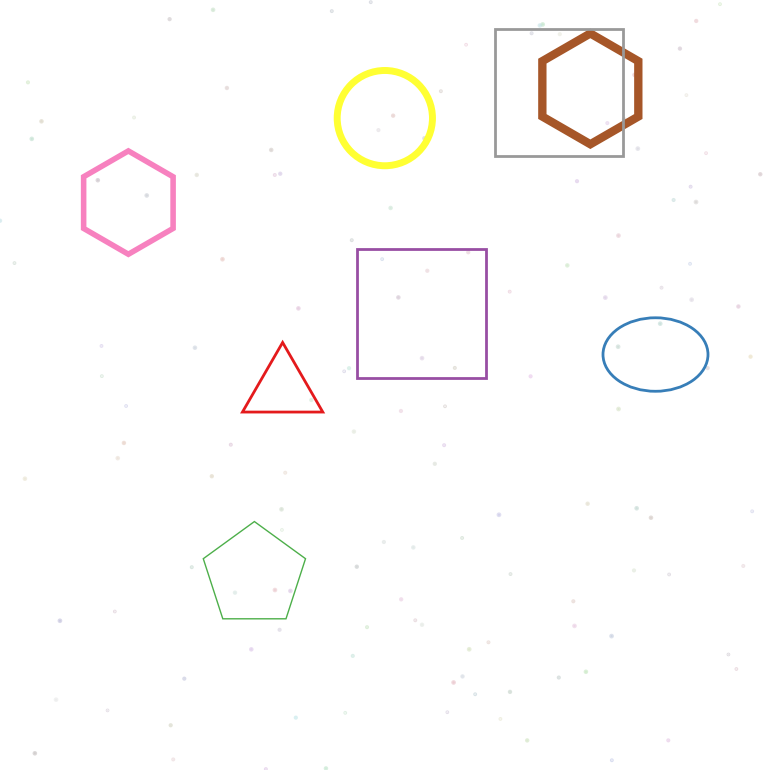[{"shape": "triangle", "thickness": 1, "radius": 0.3, "center": [0.367, 0.495]}, {"shape": "oval", "thickness": 1, "radius": 0.34, "center": [0.851, 0.54]}, {"shape": "pentagon", "thickness": 0.5, "radius": 0.35, "center": [0.33, 0.253]}, {"shape": "square", "thickness": 1, "radius": 0.42, "center": [0.547, 0.593]}, {"shape": "circle", "thickness": 2.5, "radius": 0.31, "center": [0.5, 0.847]}, {"shape": "hexagon", "thickness": 3, "radius": 0.36, "center": [0.767, 0.885]}, {"shape": "hexagon", "thickness": 2, "radius": 0.34, "center": [0.167, 0.737]}, {"shape": "square", "thickness": 1, "radius": 0.41, "center": [0.726, 0.88]}]